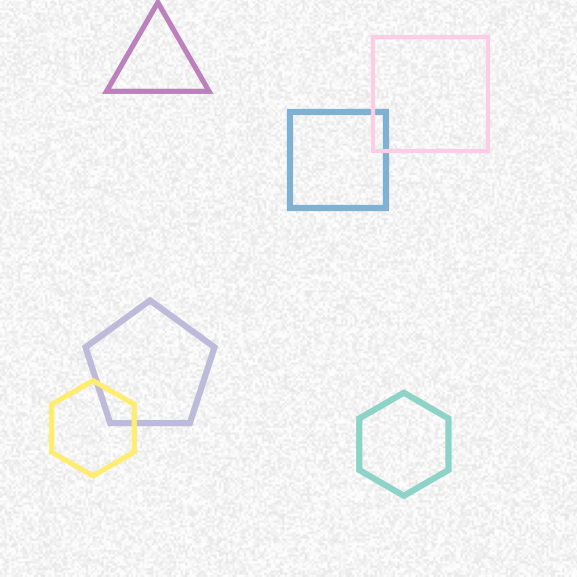[{"shape": "hexagon", "thickness": 3, "radius": 0.45, "center": [0.699, 0.23]}, {"shape": "pentagon", "thickness": 3, "radius": 0.59, "center": [0.26, 0.362]}, {"shape": "square", "thickness": 3, "radius": 0.42, "center": [0.585, 0.722]}, {"shape": "square", "thickness": 2, "radius": 0.49, "center": [0.746, 0.837]}, {"shape": "triangle", "thickness": 2.5, "radius": 0.51, "center": [0.273, 0.892]}, {"shape": "hexagon", "thickness": 2.5, "radius": 0.41, "center": [0.161, 0.258]}]